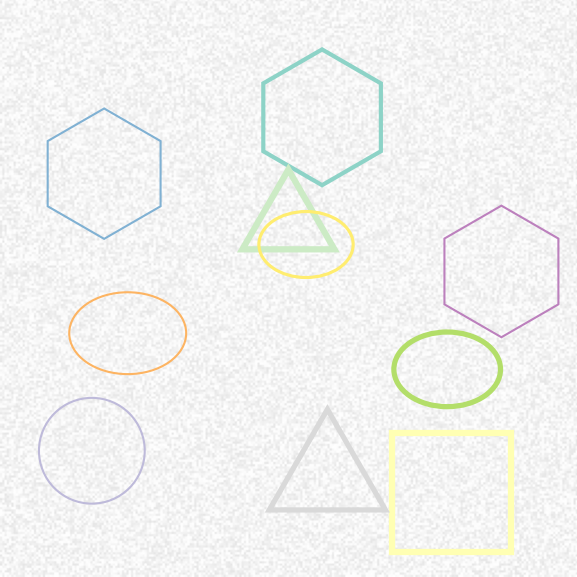[{"shape": "hexagon", "thickness": 2, "radius": 0.59, "center": [0.558, 0.796]}, {"shape": "square", "thickness": 3, "radius": 0.51, "center": [0.782, 0.146]}, {"shape": "circle", "thickness": 1, "radius": 0.46, "center": [0.159, 0.219]}, {"shape": "hexagon", "thickness": 1, "radius": 0.56, "center": [0.18, 0.698]}, {"shape": "oval", "thickness": 1, "radius": 0.51, "center": [0.221, 0.422]}, {"shape": "oval", "thickness": 2.5, "radius": 0.46, "center": [0.774, 0.36]}, {"shape": "triangle", "thickness": 2.5, "radius": 0.58, "center": [0.567, 0.174]}, {"shape": "hexagon", "thickness": 1, "radius": 0.57, "center": [0.868, 0.529]}, {"shape": "triangle", "thickness": 3, "radius": 0.46, "center": [0.499, 0.613]}, {"shape": "oval", "thickness": 1.5, "radius": 0.41, "center": [0.53, 0.576]}]